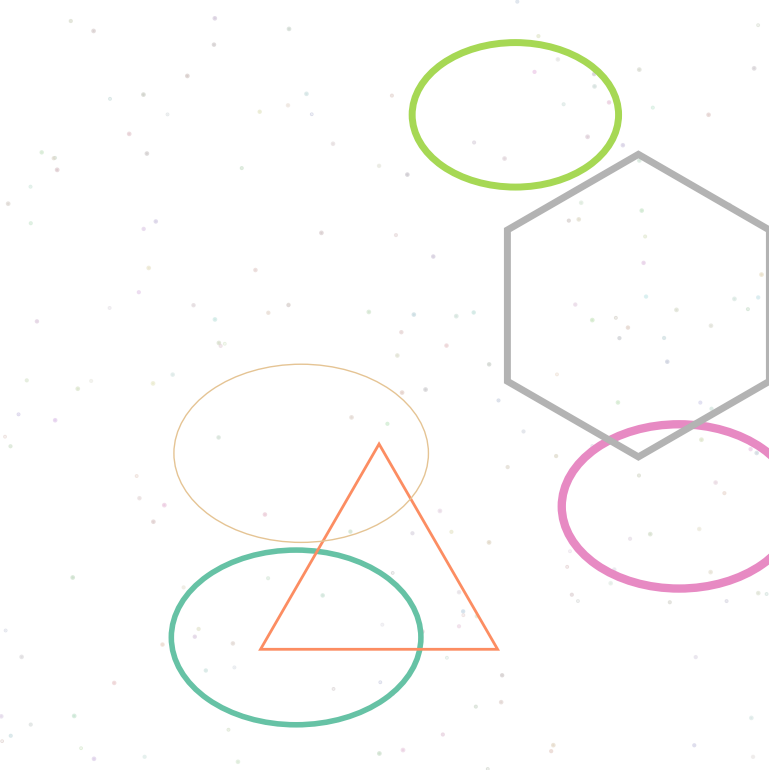[{"shape": "oval", "thickness": 2, "radius": 0.81, "center": [0.385, 0.172]}, {"shape": "triangle", "thickness": 1, "radius": 0.89, "center": [0.492, 0.246]}, {"shape": "oval", "thickness": 3, "radius": 0.76, "center": [0.882, 0.342]}, {"shape": "oval", "thickness": 2.5, "radius": 0.67, "center": [0.669, 0.851]}, {"shape": "oval", "thickness": 0.5, "radius": 0.83, "center": [0.391, 0.411]}, {"shape": "hexagon", "thickness": 2.5, "radius": 0.98, "center": [0.829, 0.603]}]